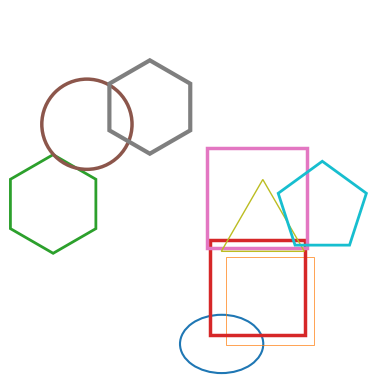[{"shape": "oval", "thickness": 1.5, "radius": 0.54, "center": [0.576, 0.107]}, {"shape": "square", "thickness": 0.5, "radius": 0.57, "center": [0.702, 0.218]}, {"shape": "hexagon", "thickness": 2, "radius": 0.64, "center": [0.138, 0.47]}, {"shape": "square", "thickness": 2.5, "radius": 0.62, "center": [0.668, 0.254]}, {"shape": "circle", "thickness": 2.5, "radius": 0.59, "center": [0.226, 0.677]}, {"shape": "square", "thickness": 2.5, "radius": 0.65, "center": [0.668, 0.486]}, {"shape": "hexagon", "thickness": 3, "radius": 0.61, "center": [0.389, 0.722]}, {"shape": "triangle", "thickness": 1, "radius": 0.62, "center": [0.683, 0.409]}, {"shape": "pentagon", "thickness": 2, "radius": 0.6, "center": [0.837, 0.461]}]